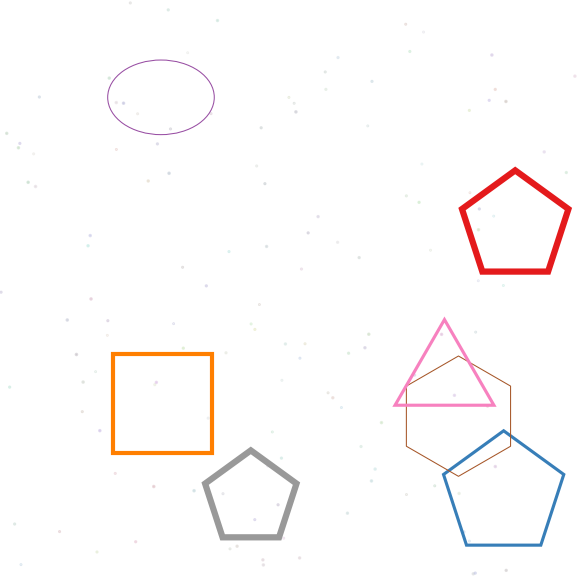[{"shape": "pentagon", "thickness": 3, "radius": 0.48, "center": [0.892, 0.607]}, {"shape": "pentagon", "thickness": 1.5, "radius": 0.55, "center": [0.872, 0.144]}, {"shape": "oval", "thickness": 0.5, "radius": 0.46, "center": [0.279, 0.831]}, {"shape": "square", "thickness": 2, "radius": 0.43, "center": [0.281, 0.301]}, {"shape": "hexagon", "thickness": 0.5, "radius": 0.52, "center": [0.794, 0.279]}, {"shape": "triangle", "thickness": 1.5, "radius": 0.49, "center": [0.77, 0.347]}, {"shape": "pentagon", "thickness": 3, "radius": 0.42, "center": [0.434, 0.136]}]